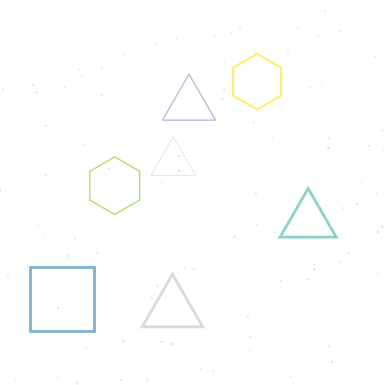[{"shape": "triangle", "thickness": 2, "radius": 0.42, "center": [0.8, 0.426]}, {"shape": "triangle", "thickness": 1, "radius": 0.4, "center": [0.491, 0.728]}, {"shape": "square", "thickness": 2, "radius": 0.42, "center": [0.162, 0.223]}, {"shape": "hexagon", "thickness": 1, "radius": 0.37, "center": [0.298, 0.518]}, {"shape": "triangle", "thickness": 2, "radius": 0.45, "center": [0.448, 0.196]}, {"shape": "triangle", "thickness": 0.5, "radius": 0.34, "center": [0.45, 0.578]}, {"shape": "hexagon", "thickness": 1.5, "radius": 0.36, "center": [0.668, 0.788]}]